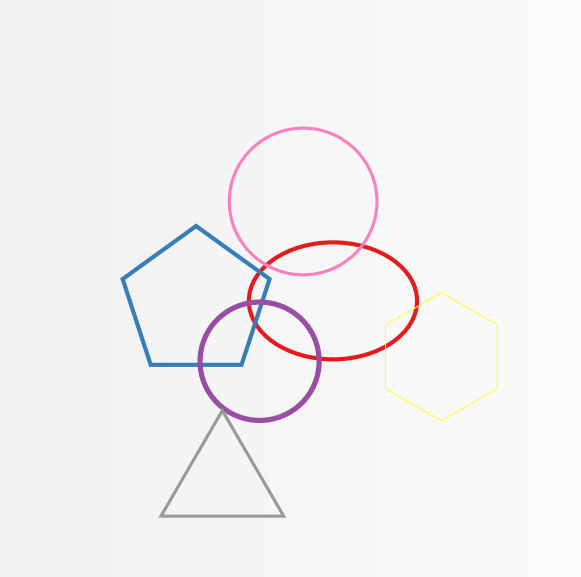[{"shape": "oval", "thickness": 2, "radius": 0.72, "center": [0.573, 0.478]}, {"shape": "pentagon", "thickness": 2, "radius": 0.66, "center": [0.337, 0.475]}, {"shape": "circle", "thickness": 2.5, "radius": 0.51, "center": [0.447, 0.374]}, {"shape": "hexagon", "thickness": 0.5, "radius": 0.55, "center": [0.759, 0.381]}, {"shape": "circle", "thickness": 1.5, "radius": 0.64, "center": [0.522, 0.65]}, {"shape": "triangle", "thickness": 1.5, "radius": 0.61, "center": [0.383, 0.166]}]